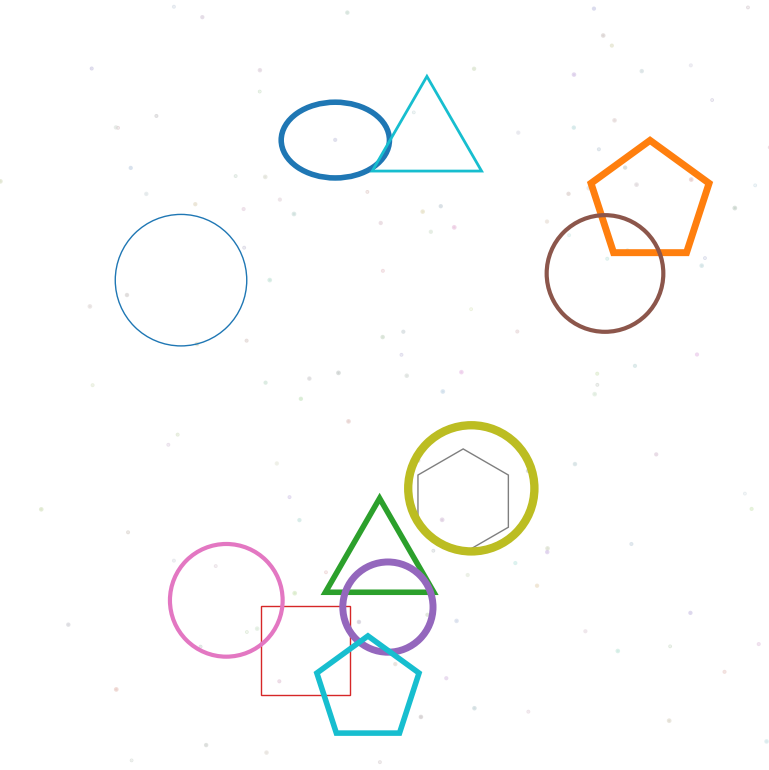[{"shape": "oval", "thickness": 2, "radius": 0.35, "center": [0.435, 0.818]}, {"shape": "circle", "thickness": 0.5, "radius": 0.43, "center": [0.235, 0.636]}, {"shape": "pentagon", "thickness": 2.5, "radius": 0.4, "center": [0.844, 0.737]}, {"shape": "triangle", "thickness": 2, "radius": 0.41, "center": [0.493, 0.271]}, {"shape": "square", "thickness": 0.5, "radius": 0.29, "center": [0.397, 0.156]}, {"shape": "circle", "thickness": 2.5, "radius": 0.29, "center": [0.504, 0.212]}, {"shape": "circle", "thickness": 1.5, "radius": 0.38, "center": [0.786, 0.645]}, {"shape": "circle", "thickness": 1.5, "radius": 0.37, "center": [0.294, 0.22]}, {"shape": "hexagon", "thickness": 0.5, "radius": 0.34, "center": [0.602, 0.349]}, {"shape": "circle", "thickness": 3, "radius": 0.41, "center": [0.612, 0.366]}, {"shape": "pentagon", "thickness": 2, "radius": 0.35, "center": [0.478, 0.104]}, {"shape": "triangle", "thickness": 1, "radius": 0.41, "center": [0.554, 0.819]}]